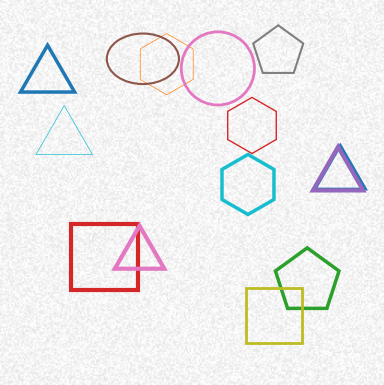[{"shape": "triangle", "thickness": 2, "radius": 0.38, "center": [0.884, 0.547]}, {"shape": "triangle", "thickness": 2.5, "radius": 0.41, "center": [0.124, 0.802]}, {"shape": "hexagon", "thickness": 0.5, "radius": 0.4, "center": [0.433, 0.833]}, {"shape": "pentagon", "thickness": 2.5, "radius": 0.43, "center": [0.798, 0.269]}, {"shape": "hexagon", "thickness": 1, "radius": 0.36, "center": [0.654, 0.674]}, {"shape": "square", "thickness": 3, "radius": 0.43, "center": [0.272, 0.333]}, {"shape": "triangle", "thickness": 3, "radius": 0.38, "center": [0.878, 0.543]}, {"shape": "oval", "thickness": 1.5, "radius": 0.47, "center": [0.371, 0.847]}, {"shape": "triangle", "thickness": 3, "radius": 0.37, "center": [0.363, 0.339]}, {"shape": "circle", "thickness": 2, "radius": 0.48, "center": [0.566, 0.822]}, {"shape": "pentagon", "thickness": 1.5, "radius": 0.34, "center": [0.723, 0.866]}, {"shape": "square", "thickness": 2, "radius": 0.36, "center": [0.711, 0.181]}, {"shape": "hexagon", "thickness": 2.5, "radius": 0.39, "center": [0.644, 0.521]}, {"shape": "triangle", "thickness": 0.5, "radius": 0.42, "center": [0.167, 0.641]}]